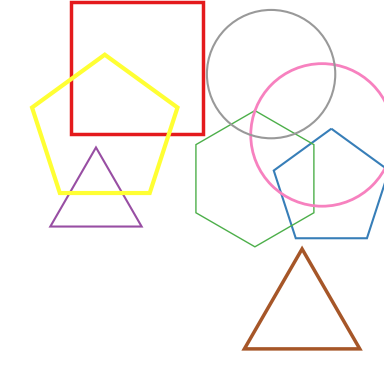[{"shape": "square", "thickness": 2.5, "radius": 0.86, "center": [0.356, 0.823]}, {"shape": "pentagon", "thickness": 1.5, "radius": 0.79, "center": [0.861, 0.508]}, {"shape": "hexagon", "thickness": 1, "radius": 0.88, "center": [0.662, 0.536]}, {"shape": "triangle", "thickness": 1.5, "radius": 0.68, "center": [0.249, 0.48]}, {"shape": "pentagon", "thickness": 3, "radius": 0.99, "center": [0.272, 0.659]}, {"shape": "triangle", "thickness": 2.5, "radius": 0.87, "center": [0.785, 0.18]}, {"shape": "circle", "thickness": 2, "radius": 0.93, "center": [0.836, 0.65]}, {"shape": "circle", "thickness": 1.5, "radius": 0.83, "center": [0.704, 0.808]}]